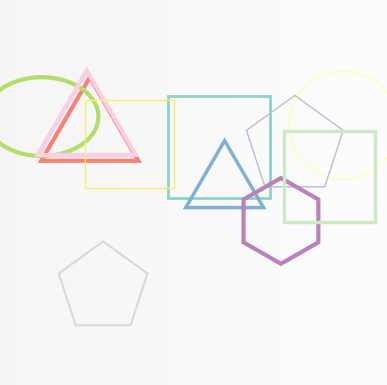[{"shape": "square", "thickness": 2, "radius": 0.66, "center": [0.566, 0.619]}, {"shape": "circle", "thickness": 1, "radius": 0.7, "center": [0.886, 0.674]}, {"shape": "pentagon", "thickness": 1, "radius": 0.66, "center": [0.761, 0.621]}, {"shape": "triangle", "thickness": 3, "radius": 0.72, "center": [0.232, 0.655]}, {"shape": "triangle", "thickness": 2.5, "radius": 0.58, "center": [0.58, 0.519]}, {"shape": "oval", "thickness": 3, "radius": 0.73, "center": [0.108, 0.697]}, {"shape": "triangle", "thickness": 3, "radius": 0.73, "center": [0.224, 0.671]}, {"shape": "pentagon", "thickness": 1.5, "radius": 0.6, "center": [0.266, 0.253]}, {"shape": "hexagon", "thickness": 3, "radius": 0.56, "center": [0.725, 0.426]}, {"shape": "square", "thickness": 2.5, "radius": 0.59, "center": [0.85, 0.541]}, {"shape": "square", "thickness": 1, "radius": 0.57, "center": [0.334, 0.626]}]